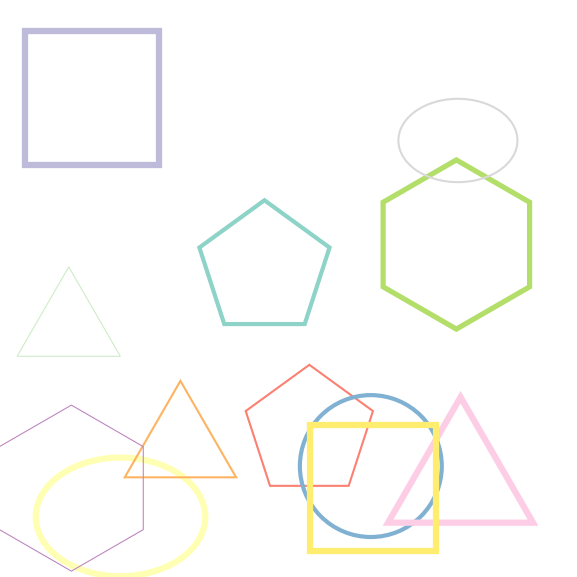[{"shape": "pentagon", "thickness": 2, "radius": 0.59, "center": [0.458, 0.534]}, {"shape": "oval", "thickness": 3, "radius": 0.73, "center": [0.209, 0.104]}, {"shape": "square", "thickness": 3, "radius": 0.58, "center": [0.16, 0.83]}, {"shape": "pentagon", "thickness": 1, "radius": 0.58, "center": [0.536, 0.252]}, {"shape": "circle", "thickness": 2, "radius": 0.61, "center": [0.642, 0.192]}, {"shape": "triangle", "thickness": 1, "radius": 0.56, "center": [0.312, 0.228]}, {"shape": "hexagon", "thickness": 2.5, "radius": 0.73, "center": [0.79, 0.576]}, {"shape": "triangle", "thickness": 3, "radius": 0.72, "center": [0.797, 0.167]}, {"shape": "oval", "thickness": 1, "radius": 0.52, "center": [0.793, 0.756]}, {"shape": "hexagon", "thickness": 0.5, "radius": 0.72, "center": [0.124, 0.154]}, {"shape": "triangle", "thickness": 0.5, "radius": 0.52, "center": [0.119, 0.434]}, {"shape": "square", "thickness": 3, "radius": 0.55, "center": [0.647, 0.154]}]